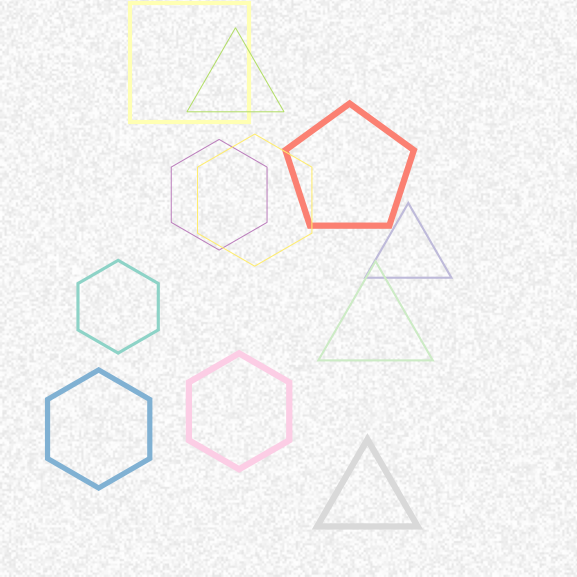[{"shape": "hexagon", "thickness": 1.5, "radius": 0.4, "center": [0.205, 0.468]}, {"shape": "square", "thickness": 2, "radius": 0.52, "center": [0.328, 0.891]}, {"shape": "triangle", "thickness": 1, "radius": 0.43, "center": [0.707, 0.561]}, {"shape": "pentagon", "thickness": 3, "radius": 0.58, "center": [0.605, 0.703]}, {"shape": "hexagon", "thickness": 2.5, "radius": 0.51, "center": [0.171, 0.256]}, {"shape": "triangle", "thickness": 0.5, "radius": 0.49, "center": [0.408, 0.854]}, {"shape": "hexagon", "thickness": 3, "radius": 0.5, "center": [0.414, 0.287]}, {"shape": "triangle", "thickness": 3, "radius": 0.5, "center": [0.636, 0.138]}, {"shape": "hexagon", "thickness": 0.5, "radius": 0.48, "center": [0.379, 0.662]}, {"shape": "triangle", "thickness": 1, "radius": 0.57, "center": [0.65, 0.432]}, {"shape": "hexagon", "thickness": 0.5, "radius": 0.57, "center": [0.441, 0.653]}]